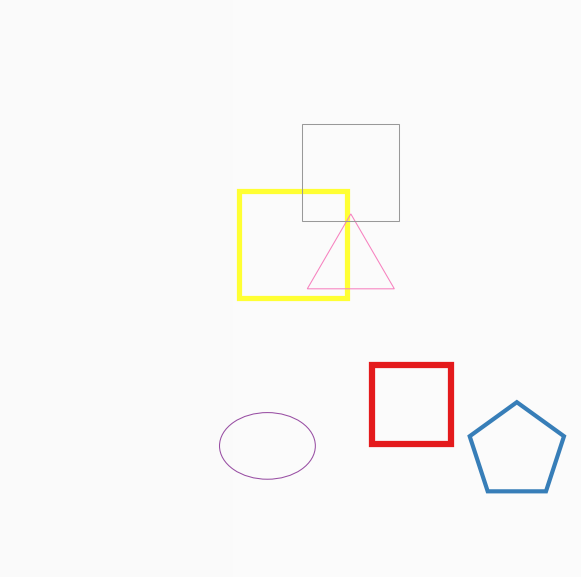[{"shape": "square", "thickness": 3, "radius": 0.34, "center": [0.707, 0.299]}, {"shape": "pentagon", "thickness": 2, "radius": 0.43, "center": [0.889, 0.217]}, {"shape": "oval", "thickness": 0.5, "radius": 0.41, "center": [0.46, 0.227]}, {"shape": "square", "thickness": 2.5, "radius": 0.46, "center": [0.504, 0.576]}, {"shape": "triangle", "thickness": 0.5, "radius": 0.43, "center": [0.604, 0.542]}, {"shape": "square", "thickness": 0.5, "radius": 0.42, "center": [0.603, 0.701]}]